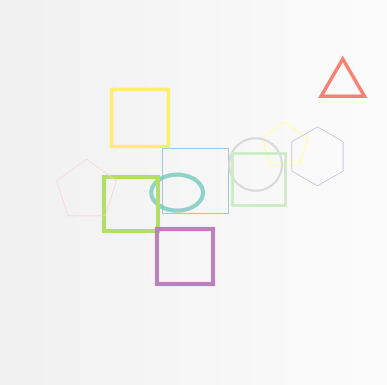[{"shape": "oval", "thickness": 3, "radius": 0.33, "center": [0.457, 0.5]}, {"shape": "pentagon", "thickness": 1, "radius": 0.31, "center": [0.735, 0.621]}, {"shape": "hexagon", "thickness": 0.5, "radius": 0.38, "center": [0.819, 0.594]}, {"shape": "triangle", "thickness": 2.5, "radius": 0.32, "center": [0.885, 0.782]}, {"shape": "square", "thickness": 0.5, "radius": 0.42, "center": [0.504, 0.531]}, {"shape": "square", "thickness": 3, "radius": 0.35, "center": [0.339, 0.47]}, {"shape": "pentagon", "thickness": 0.5, "radius": 0.41, "center": [0.223, 0.505]}, {"shape": "circle", "thickness": 1.5, "radius": 0.34, "center": [0.66, 0.573]}, {"shape": "square", "thickness": 3, "radius": 0.36, "center": [0.478, 0.334]}, {"shape": "square", "thickness": 2, "radius": 0.34, "center": [0.668, 0.535]}, {"shape": "square", "thickness": 2.5, "radius": 0.37, "center": [0.359, 0.696]}]